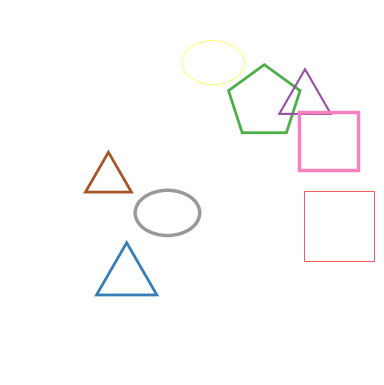[{"shape": "square", "thickness": 0.5, "radius": 0.45, "center": [0.88, 0.412]}, {"shape": "triangle", "thickness": 2, "radius": 0.45, "center": [0.329, 0.279]}, {"shape": "pentagon", "thickness": 2, "radius": 0.49, "center": [0.686, 0.734]}, {"shape": "triangle", "thickness": 1.5, "radius": 0.39, "center": [0.792, 0.743]}, {"shape": "oval", "thickness": 0.5, "radius": 0.41, "center": [0.554, 0.837]}, {"shape": "triangle", "thickness": 2, "radius": 0.35, "center": [0.282, 0.536]}, {"shape": "square", "thickness": 2.5, "radius": 0.38, "center": [0.853, 0.633]}, {"shape": "oval", "thickness": 2.5, "radius": 0.42, "center": [0.435, 0.447]}]